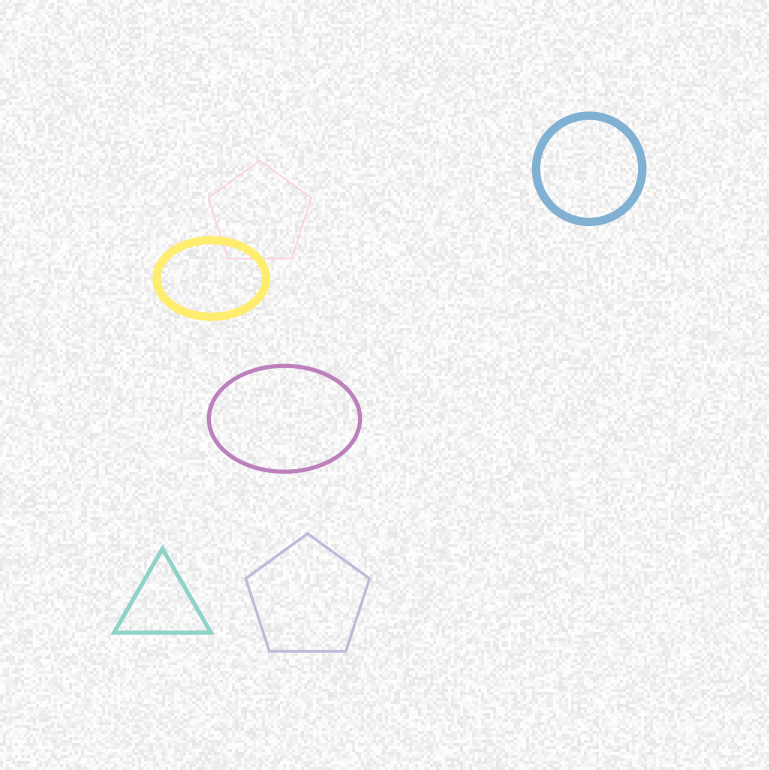[{"shape": "triangle", "thickness": 1.5, "radius": 0.36, "center": [0.211, 0.215]}, {"shape": "pentagon", "thickness": 1, "radius": 0.42, "center": [0.399, 0.222]}, {"shape": "circle", "thickness": 3, "radius": 0.35, "center": [0.765, 0.781]}, {"shape": "pentagon", "thickness": 0.5, "radius": 0.35, "center": [0.337, 0.721]}, {"shape": "oval", "thickness": 1.5, "radius": 0.49, "center": [0.369, 0.456]}, {"shape": "oval", "thickness": 3, "radius": 0.36, "center": [0.275, 0.638]}]